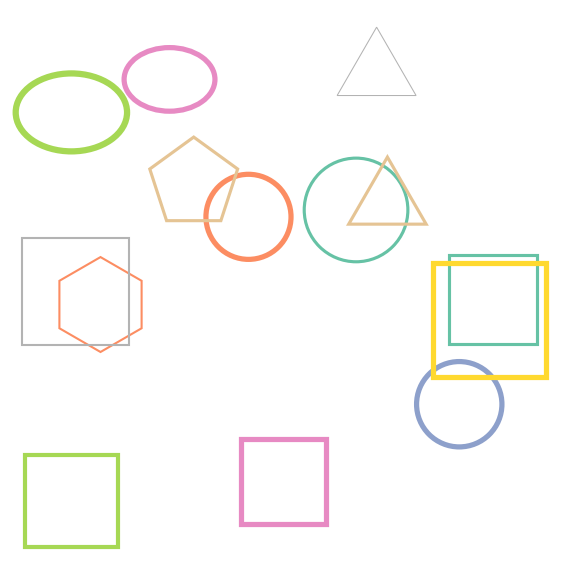[{"shape": "circle", "thickness": 1.5, "radius": 0.45, "center": [0.617, 0.636]}, {"shape": "square", "thickness": 1.5, "radius": 0.38, "center": [0.853, 0.48]}, {"shape": "circle", "thickness": 2.5, "radius": 0.37, "center": [0.43, 0.624]}, {"shape": "hexagon", "thickness": 1, "radius": 0.41, "center": [0.174, 0.472]}, {"shape": "circle", "thickness": 2.5, "radius": 0.37, "center": [0.795, 0.299]}, {"shape": "oval", "thickness": 2.5, "radius": 0.39, "center": [0.294, 0.862]}, {"shape": "square", "thickness": 2.5, "radius": 0.37, "center": [0.491, 0.165]}, {"shape": "square", "thickness": 2, "radius": 0.4, "center": [0.124, 0.132]}, {"shape": "oval", "thickness": 3, "radius": 0.48, "center": [0.124, 0.804]}, {"shape": "square", "thickness": 2.5, "radius": 0.49, "center": [0.848, 0.445]}, {"shape": "pentagon", "thickness": 1.5, "radius": 0.4, "center": [0.335, 0.682]}, {"shape": "triangle", "thickness": 1.5, "radius": 0.39, "center": [0.671, 0.65]}, {"shape": "triangle", "thickness": 0.5, "radius": 0.39, "center": [0.652, 0.873]}, {"shape": "square", "thickness": 1, "radius": 0.47, "center": [0.13, 0.495]}]